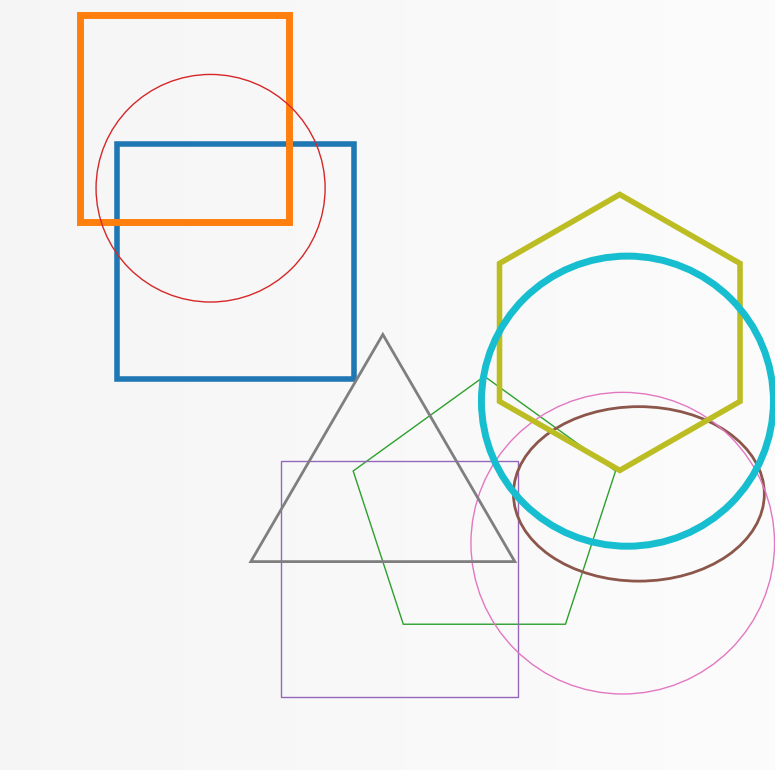[{"shape": "square", "thickness": 2, "radius": 0.76, "center": [0.304, 0.661]}, {"shape": "square", "thickness": 2.5, "radius": 0.67, "center": [0.238, 0.846]}, {"shape": "pentagon", "thickness": 0.5, "radius": 0.89, "center": [0.625, 0.333]}, {"shape": "circle", "thickness": 0.5, "radius": 0.74, "center": [0.272, 0.756]}, {"shape": "square", "thickness": 0.5, "radius": 0.77, "center": [0.515, 0.248]}, {"shape": "oval", "thickness": 1, "radius": 0.81, "center": [0.824, 0.359]}, {"shape": "circle", "thickness": 0.5, "radius": 0.98, "center": [0.804, 0.295]}, {"shape": "triangle", "thickness": 1, "radius": 0.98, "center": [0.494, 0.369]}, {"shape": "hexagon", "thickness": 2, "radius": 0.9, "center": [0.8, 0.568]}, {"shape": "circle", "thickness": 2.5, "radius": 0.94, "center": [0.81, 0.479]}]